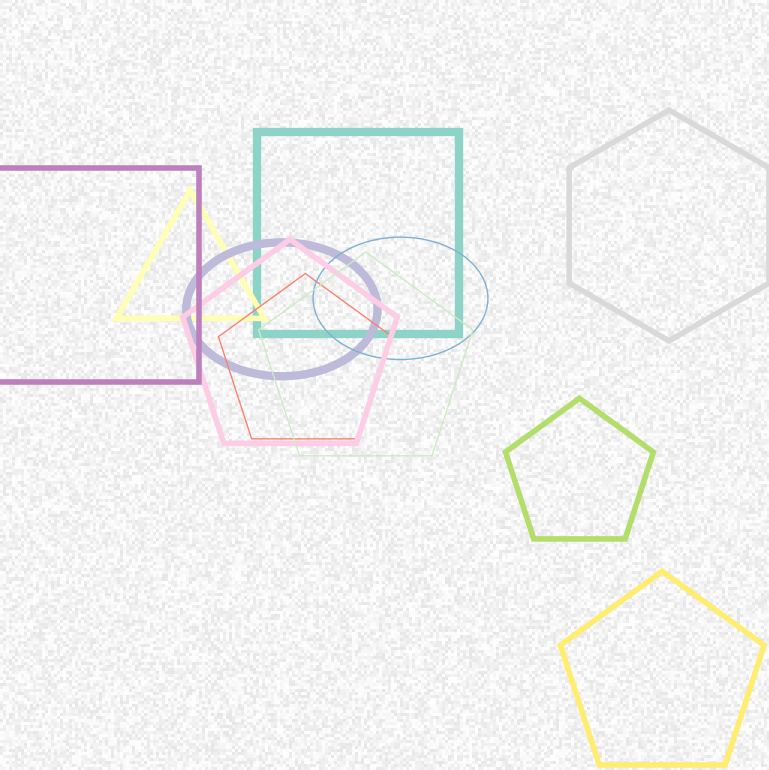[{"shape": "square", "thickness": 3, "radius": 0.66, "center": [0.465, 0.697]}, {"shape": "triangle", "thickness": 2, "radius": 0.56, "center": [0.247, 0.642]}, {"shape": "oval", "thickness": 3, "radius": 0.62, "center": [0.366, 0.598]}, {"shape": "pentagon", "thickness": 0.5, "radius": 0.59, "center": [0.397, 0.526]}, {"shape": "oval", "thickness": 0.5, "radius": 0.57, "center": [0.52, 0.613]}, {"shape": "pentagon", "thickness": 2, "radius": 0.5, "center": [0.752, 0.382]}, {"shape": "pentagon", "thickness": 2, "radius": 0.73, "center": [0.377, 0.543]}, {"shape": "hexagon", "thickness": 2, "radius": 0.75, "center": [0.869, 0.707]}, {"shape": "square", "thickness": 2, "radius": 0.69, "center": [0.12, 0.643]}, {"shape": "pentagon", "thickness": 0.5, "radius": 0.73, "center": [0.475, 0.526]}, {"shape": "pentagon", "thickness": 2, "radius": 0.7, "center": [0.86, 0.119]}]